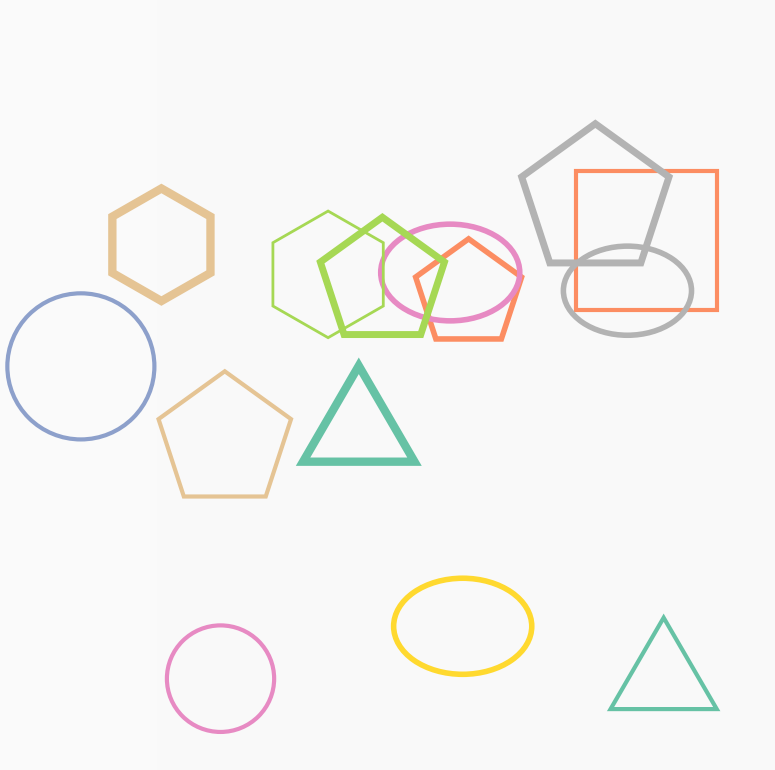[{"shape": "triangle", "thickness": 3, "radius": 0.42, "center": [0.463, 0.442]}, {"shape": "triangle", "thickness": 1.5, "radius": 0.4, "center": [0.856, 0.119]}, {"shape": "pentagon", "thickness": 2, "radius": 0.36, "center": [0.605, 0.618]}, {"shape": "square", "thickness": 1.5, "radius": 0.45, "center": [0.834, 0.688]}, {"shape": "circle", "thickness": 1.5, "radius": 0.47, "center": [0.104, 0.524]}, {"shape": "oval", "thickness": 2, "radius": 0.45, "center": [0.581, 0.646]}, {"shape": "circle", "thickness": 1.5, "radius": 0.35, "center": [0.285, 0.119]}, {"shape": "hexagon", "thickness": 1, "radius": 0.41, "center": [0.423, 0.644]}, {"shape": "pentagon", "thickness": 2.5, "radius": 0.42, "center": [0.493, 0.634]}, {"shape": "oval", "thickness": 2, "radius": 0.45, "center": [0.597, 0.187]}, {"shape": "pentagon", "thickness": 1.5, "radius": 0.45, "center": [0.29, 0.428]}, {"shape": "hexagon", "thickness": 3, "radius": 0.37, "center": [0.208, 0.682]}, {"shape": "oval", "thickness": 2, "radius": 0.41, "center": [0.81, 0.622]}, {"shape": "pentagon", "thickness": 2.5, "radius": 0.5, "center": [0.768, 0.739]}]